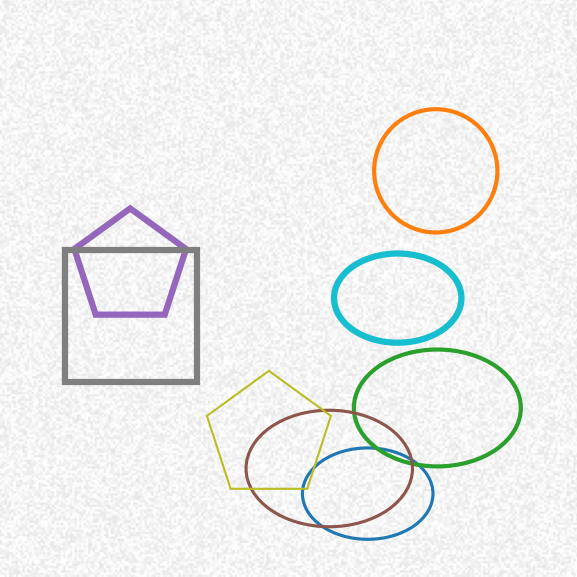[{"shape": "oval", "thickness": 1.5, "radius": 0.57, "center": [0.637, 0.144]}, {"shape": "circle", "thickness": 2, "radius": 0.53, "center": [0.755, 0.703]}, {"shape": "oval", "thickness": 2, "radius": 0.72, "center": [0.757, 0.293]}, {"shape": "pentagon", "thickness": 3, "radius": 0.51, "center": [0.225, 0.537]}, {"shape": "oval", "thickness": 1.5, "radius": 0.72, "center": [0.57, 0.188]}, {"shape": "square", "thickness": 3, "radius": 0.57, "center": [0.227, 0.451]}, {"shape": "pentagon", "thickness": 1, "radius": 0.56, "center": [0.466, 0.244]}, {"shape": "oval", "thickness": 3, "radius": 0.55, "center": [0.689, 0.483]}]